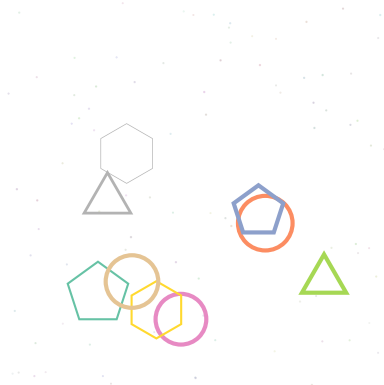[{"shape": "pentagon", "thickness": 1.5, "radius": 0.41, "center": [0.254, 0.238]}, {"shape": "circle", "thickness": 3, "radius": 0.35, "center": [0.689, 0.42]}, {"shape": "pentagon", "thickness": 3, "radius": 0.34, "center": [0.671, 0.451]}, {"shape": "circle", "thickness": 3, "radius": 0.33, "center": [0.47, 0.171]}, {"shape": "triangle", "thickness": 3, "radius": 0.33, "center": [0.842, 0.273]}, {"shape": "hexagon", "thickness": 1.5, "radius": 0.37, "center": [0.406, 0.195]}, {"shape": "circle", "thickness": 3, "radius": 0.34, "center": [0.343, 0.269]}, {"shape": "triangle", "thickness": 2, "radius": 0.35, "center": [0.279, 0.481]}, {"shape": "hexagon", "thickness": 0.5, "radius": 0.39, "center": [0.329, 0.601]}]